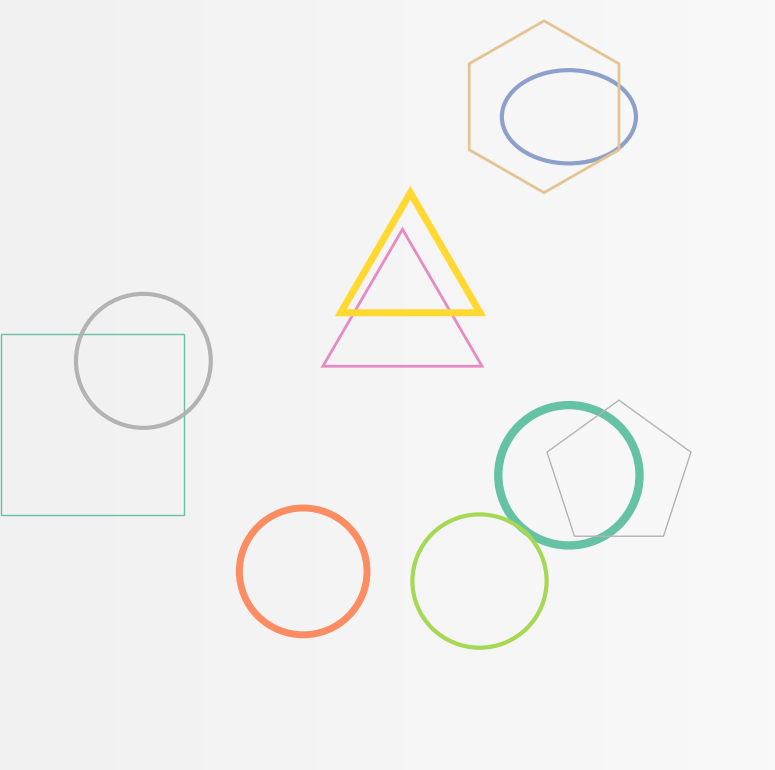[{"shape": "circle", "thickness": 3, "radius": 0.46, "center": [0.734, 0.383]}, {"shape": "square", "thickness": 0.5, "radius": 0.59, "center": [0.12, 0.449]}, {"shape": "circle", "thickness": 2.5, "radius": 0.41, "center": [0.391, 0.258]}, {"shape": "oval", "thickness": 1.5, "radius": 0.43, "center": [0.734, 0.848]}, {"shape": "triangle", "thickness": 1, "radius": 0.59, "center": [0.519, 0.584]}, {"shape": "circle", "thickness": 1.5, "radius": 0.43, "center": [0.619, 0.245]}, {"shape": "triangle", "thickness": 2.5, "radius": 0.52, "center": [0.53, 0.646]}, {"shape": "hexagon", "thickness": 1, "radius": 0.56, "center": [0.702, 0.861]}, {"shape": "circle", "thickness": 1.5, "radius": 0.43, "center": [0.185, 0.531]}, {"shape": "pentagon", "thickness": 0.5, "radius": 0.49, "center": [0.799, 0.383]}]